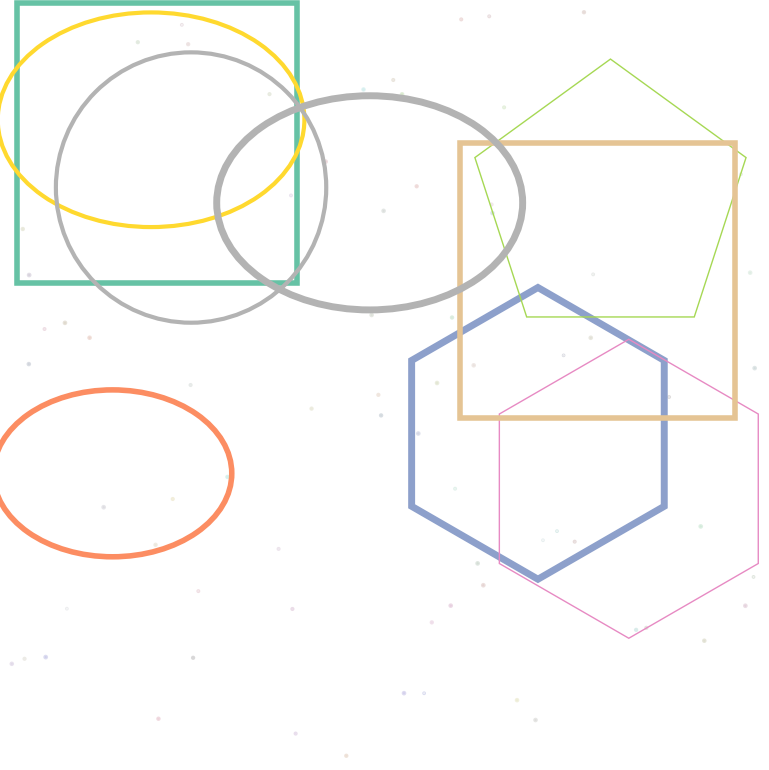[{"shape": "square", "thickness": 2, "radius": 0.91, "center": [0.204, 0.814]}, {"shape": "oval", "thickness": 2, "radius": 0.77, "center": [0.146, 0.385]}, {"shape": "hexagon", "thickness": 2.5, "radius": 0.95, "center": [0.699, 0.437]}, {"shape": "hexagon", "thickness": 0.5, "radius": 0.97, "center": [0.817, 0.365]}, {"shape": "pentagon", "thickness": 0.5, "radius": 0.93, "center": [0.793, 0.738]}, {"shape": "oval", "thickness": 1.5, "radius": 1.0, "center": [0.196, 0.844]}, {"shape": "square", "thickness": 2, "radius": 0.89, "center": [0.776, 0.636]}, {"shape": "circle", "thickness": 1.5, "radius": 0.88, "center": [0.248, 0.756]}, {"shape": "oval", "thickness": 2.5, "radius": 0.99, "center": [0.48, 0.737]}]